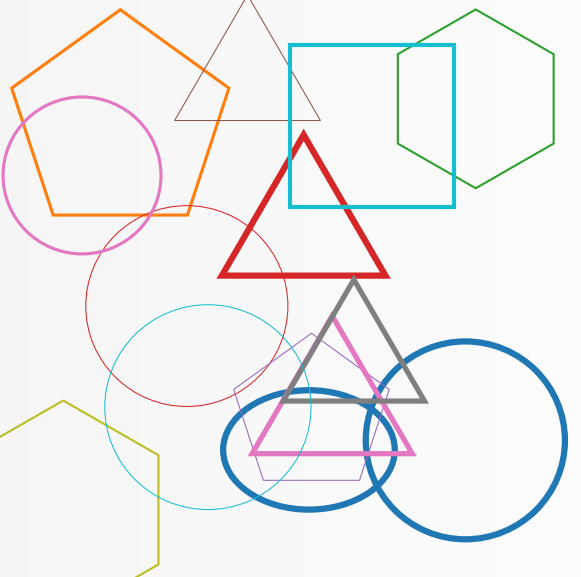[{"shape": "oval", "thickness": 3, "radius": 0.74, "center": [0.532, 0.22]}, {"shape": "circle", "thickness": 3, "radius": 0.86, "center": [0.801, 0.237]}, {"shape": "pentagon", "thickness": 1.5, "radius": 0.98, "center": [0.207, 0.786]}, {"shape": "hexagon", "thickness": 1, "radius": 0.77, "center": [0.818, 0.828]}, {"shape": "circle", "thickness": 0.5, "radius": 0.87, "center": [0.321, 0.469]}, {"shape": "triangle", "thickness": 3, "radius": 0.81, "center": [0.522, 0.603]}, {"shape": "pentagon", "thickness": 0.5, "radius": 0.7, "center": [0.536, 0.281]}, {"shape": "triangle", "thickness": 0.5, "radius": 0.72, "center": [0.426, 0.863]}, {"shape": "triangle", "thickness": 2.5, "radius": 0.8, "center": [0.572, 0.293]}, {"shape": "circle", "thickness": 1.5, "radius": 0.68, "center": [0.141, 0.695]}, {"shape": "triangle", "thickness": 2.5, "radius": 0.7, "center": [0.609, 0.375]}, {"shape": "hexagon", "thickness": 1, "radius": 0.95, "center": [0.109, 0.116]}, {"shape": "circle", "thickness": 0.5, "radius": 0.89, "center": [0.358, 0.294]}, {"shape": "square", "thickness": 2, "radius": 0.7, "center": [0.64, 0.781]}]